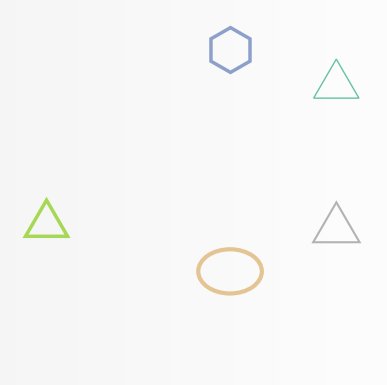[{"shape": "triangle", "thickness": 1, "radius": 0.34, "center": [0.868, 0.779]}, {"shape": "hexagon", "thickness": 2.5, "radius": 0.29, "center": [0.595, 0.87]}, {"shape": "triangle", "thickness": 2.5, "radius": 0.31, "center": [0.12, 0.418]}, {"shape": "oval", "thickness": 3, "radius": 0.41, "center": [0.594, 0.295]}, {"shape": "triangle", "thickness": 1.5, "radius": 0.35, "center": [0.868, 0.405]}]